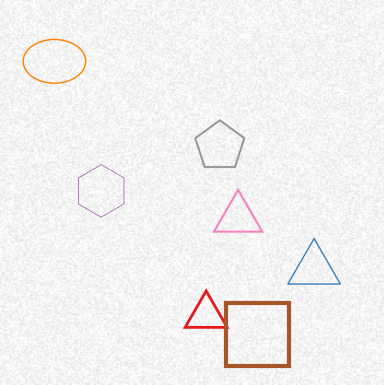[{"shape": "triangle", "thickness": 2, "radius": 0.32, "center": [0.536, 0.181]}, {"shape": "triangle", "thickness": 1, "radius": 0.39, "center": [0.816, 0.302]}, {"shape": "hexagon", "thickness": 0.5, "radius": 0.34, "center": [0.263, 0.504]}, {"shape": "oval", "thickness": 1, "radius": 0.41, "center": [0.141, 0.841]}, {"shape": "square", "thickness": 3, "radius": 0.41, "center": [0.669, 0.132]}, {"shape": "triangle", "thickness": 1.5, "radius": 0.36, "center": [0.618, 0.435]}, {"shape": "pentagon", "thickness": 1.5, "radius": 0.34, "center": [0.571, 0.62]}]